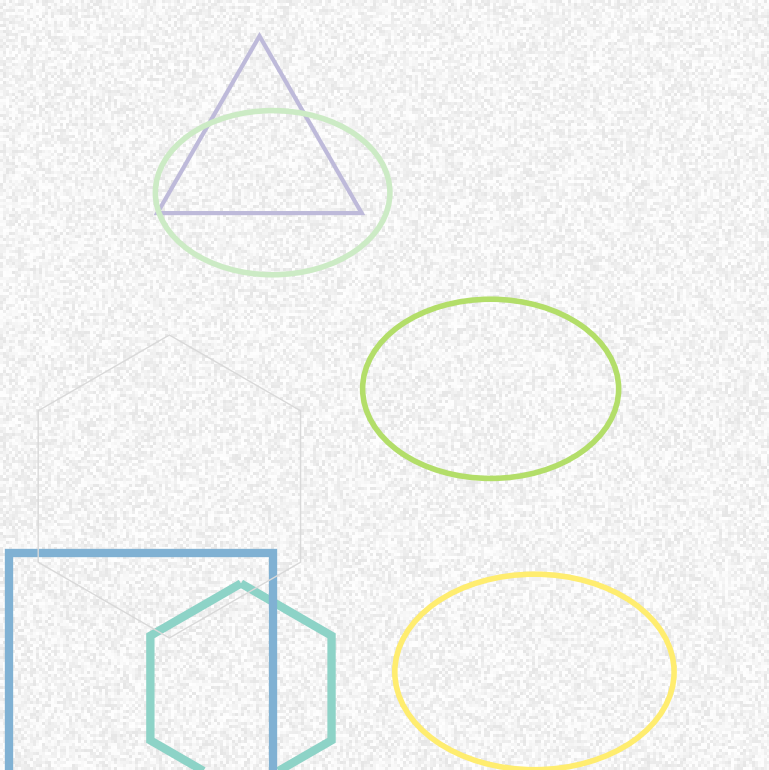[{"shape": "hexagon", "thickness": 3, "radius": 0.68, "center": [0.313, 0.106]}, {"shape": "triangle", "thickness": 1.5, "radius": 0.77, "center": [0.337, 0.8]}, {"shape": "square", "thickness": 3, "radius": 0.86, "center": [0.183, 0.11]}, {"shape": "oval", "thickness": 2, "radius": 0.83, "center": [0.637, 0.495]}, {"shape": "hexagon", "thickness": 0.5, "radius": 0.98, "center": [0.22, 0.368]}, {"shape": "oval", "thickness": 2, "radius": 0.76, "center": [0.354, 0.75]}, {"shape": "oval", "thickness": 2, "radius": 0.91, "center": [0.694, 0.127]}]